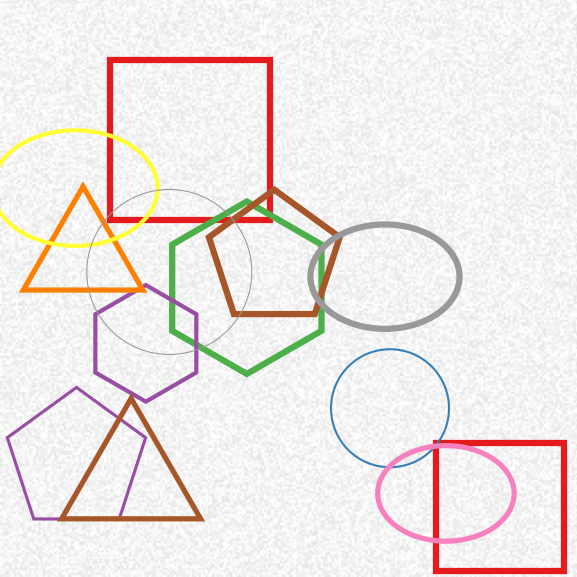[{"shape": "square", "thickness": 3, "radius": 0.55, "center": [0.866, 0.122]}, {"shape": "square", "thickness": 3, "radius": 0.69, "center": [0.33, 0.757]}, {"shape": "circle", "thickness": 1, "radius": 0.51, "center": [0.675, 0.292]}, {"shape": "hexagon", "thickness": 3, "radius": 0.75, "center": [0.427, 0.501]}, {"shape": "pentagon", "thickness": 1.5, "radius": 0.63, "center": [0.132, 0.202]}, {"shape": "hexagon", "thickness": 2, "radius": 0.5, "center": [0.253, 0.405]}, {"shape": "triangle", "thickness": 2.5, "radius": 0.6, "center": [0.144, 0.557]}, {"shape": "oval", "thickness": 2, "radius": 0.72, "center": [0.13, 0.673]}, {"shape": "triangle", "thickness": 2.5, "radius": 0.69, "center": [0.227, 0.17]}, {"shape": "pentagon", "thickness": 3, "radius": 0.6, "center": [0.475, 0.552]}, {"shape": "oval", "thickness": 2.5, "radius": 0.59, "center": [0.772, 0.145]}, {"shape": "circle", "thickness": 0.5, "radius": 0.71, "center": [0.293, 0.528]}, {"shape": "oval", "thickness": 3, "radius": 0.65, "center": [0.667, 0.52]}]